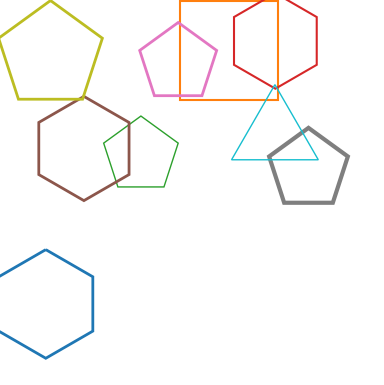[{"shape": "hexagon", "thickness": 2, "radius": 0.71, "center": [0.119, 0.211]}, {"shape": "square", "thickness": 1.5, "radius": 0.64, "center": [0.595, 0.869]}, {"shape": "pentagon", "thickness": 1, "radius": 0.51, "center": [0.366, 0.597]}, {"shape": "hexagon", "thickness": 1.5, "radius": 0.62, "center": [0.715, 0.894]}, {"shape": "hexagon", "thickness": 2, "radius": 0.68, "center": [0.218, 0.614]}, {"shape": "pentagon", "thickness": 2, "radius": 0.53, "center": [0.463, 0.836]}, {"shape": "pentagon", "thickness": 3, "radius": 0.54, "center": [0.801, 0.56]}, {"shape": "pentagon", "thickness": 2, "radius": 0.71, "center": [0.131, 0.857]}, {"shape": "triangle", "thickness": 1, "radius": 0.65, "center": [0.714, 0.65]}]